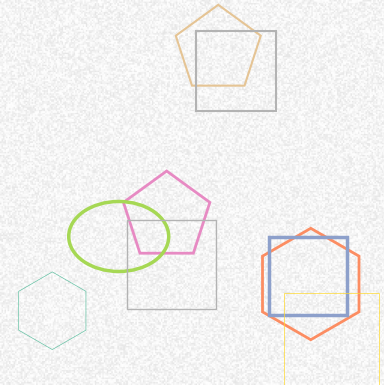[{"shape": "hexagon", "thickness": 0.5, "radius": 0.5, "center": [0.136, 0.193]}, {"shape": "hexagon", "thickness": 2, "radius": 0.72, "center": [0.807, 0.262]}, {"shape": "square", "thickness": 2.5, "radius": 0.5, "center": [0.801, 0.283]}, {"shape": "pentagon", "thickness": 2, "radius": 0.59, "center": [0.433, 0.438]}, {"shape": "oval", "thickness": 2.5, "radius": 0.65, "center": [0.308, 0.386]}, {"shape": "square", "thickness": 0.5, "radius": 0.62, "center": [0.861, 0.116]}, {"shape": "pentagon", "thickness": 1.5, "radius": 0.58, "center": [0.567, 0.871]}, {"shape": "square", "thickness": 1, "radius": 0.58, "center": [0.445, 0.312]}, {"shape": "square", "thickness": 1.5, "radius": 0.52, "center": [0.613, 0.815]}]